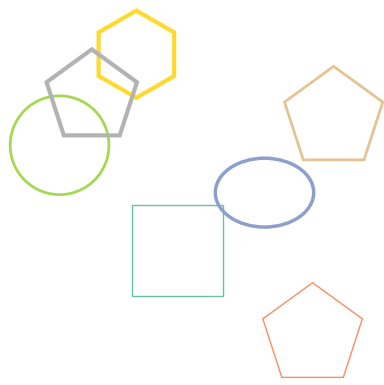[{"shape": "square", "thickness": 1, "radius": 0.59, "center": [0.462, 0.35]}, {"shape": "pentagon", "thickness": 1, "radius": 0.68, "center": [0.812, 0.13]}, {"shape": "oval", "thickness": 2.5, "radius": 0.64, "center": [0.687, 0.5]}, {"shape": "circle", "thickness": 2, "radius": 0.64, "center": [0.155, 0.623]}, {"shape": "hexagon", "thickness": 3, "radius": 0.57, "center": [0.354, 0.859]}, {"shape": "pentagon", "thickness": 2, "radius": 0.67, "center": [0.867, 0.693]}, {"shape": "pentagon", "thickness": 3, "radius": 0.62, "center": [0.238, 0.748]}]